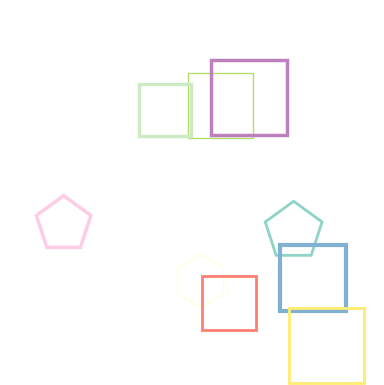[{"shape": "pentagon", "thickness": 2, "radius": 0.39, "center": [0.763, 0.4]}, {"shape": "hexagon", "thickness": 0.5, "radius": 0.34, "center": [0.522, 0.27]}, {"shape": "square", "thickness": 2, "radius": 0.35, "center": [0.595, 0.212]}, {"shape": "square", "thickness": 3, "radius": 0.43, "center": [0.813, 0.278]}, {"shape": "square", "thickness": 1, "radius": 0.42, "center": [0.573, 0.726]}, {"shape": "pentagon", "thickness": 2.5, "radius": 0.37, "center": [0.165, 0.417]}, {"shape": "square", "thickness": 2.5, "radius": 0.49, "center": [0.647, 0.747]}, {"shape": "square", "thickness": 2.5, "radius": 0.34, "center": [0.428, 0.715]}, {"shape": "square", "thickness": 2, "radius": 0.49, "center": [0.847, 0.103]}]